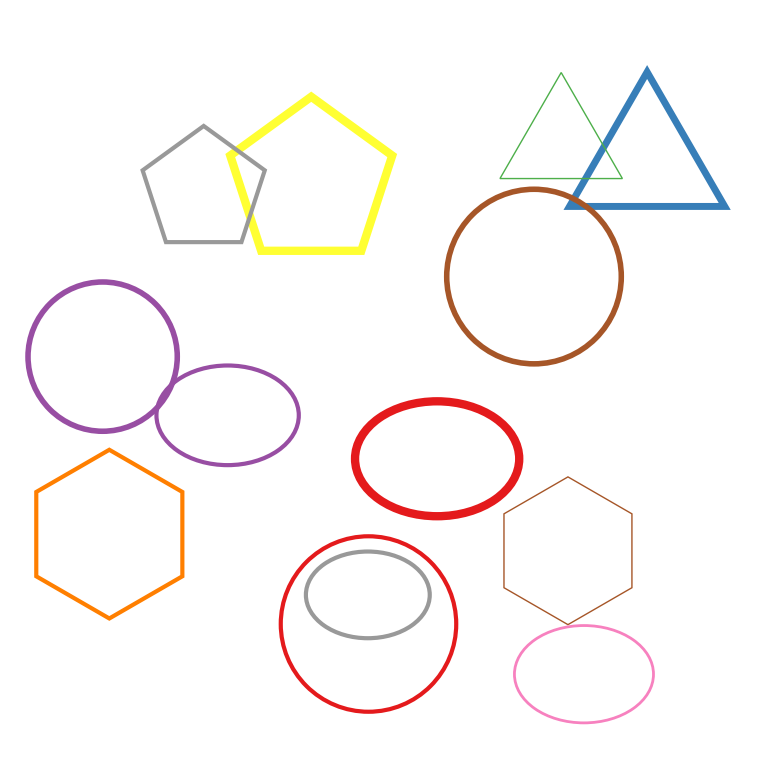[{"shape": "circle", "thickness": 1.5, "radius": 0.57, "center": [0.479, 0.19]}, {"shape": "oval", "thickness": 3, "radius": 0.53, "center": [0.568, 0.404]}, {"shape": "triangle", "thickness": 2.5, "radius": 0.58, "center": [0.84, 0.79]}, {"shape": "triangle", "thickness": 0.5, "radius": 0.46, "center": [0.729, 0.814]}, {"shape": "oval", "thickness": 1.5, "radius": 0.46, "center": [0.296, 0.461]}, {"shape": "circle", "thickness": 2, "radius": 0.48, "center": [0.133, 0.537]}, {"shape": "hexagon", "thickness": 1.5, "radius": 0.55, "center": [0.142, 0.306]}, {"shape": "pentagon", "thickness": 3, "radius": 0.55, "center": [0.404, 0.764]}, {"shape": "circle", "thickness": 2, "radius": 0.57, "center": [0.694, 0.641]}, {"shape": "hexagon", "thickness": 0.5, "radius": 0.48, "center": [0.738, 0.285]}, {"shape": "oval", "thickness": 1, "radius": 0.45, "center": [0.758, 0.124]}, {"shape": "oval", "thickness": 1.5, "radius": 0.4, "center": [0.478, 0.227]}, {"shape": "pentagon", "thickness": 1.5, "radius": 0.42, "center": [0.265, 0.753]}]